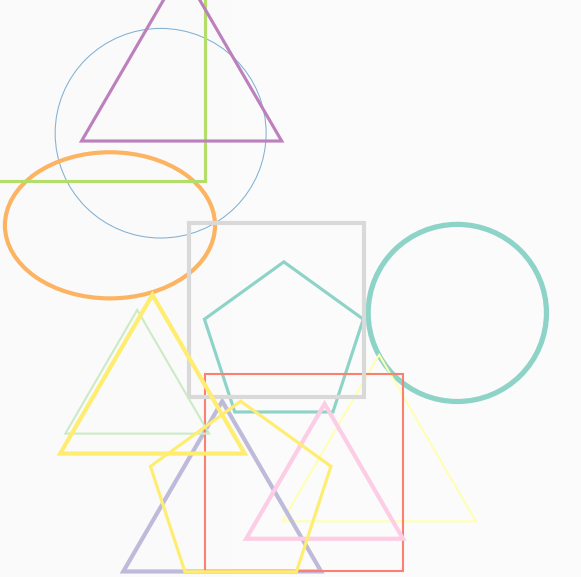[{"shape": "circle", "thickness": 2.5, "radius": 0.77, "center": [0.787, 0.457]}, {"shape": "pentagon", "thickness": 1.5, "radius": 0.72, "center": [0.488, 0.402]}, {"shape": "triangle", "thickness": 1, "radius": 0.96, "center": [0.652, 0.193]}, {"shape": "triangle", "thickness": 2, "radius": 0.98, "center": [0.382, 0.108]}, {"shape": "square", "thickness": 1, "radius": 0.85, "center": [0.523, 0.181]}, {"shape": "circle", "thickness": 0.5, "radius": 0.91, "center": [0.276, 0.768]}, {"shape": "oval", "thickness": 2, "radius": 0.9, "center": [0.189, 0.609]}, {"shape": "square", "thickness": 1.5, "radius": 0.92, "center": [0.168, 0.87]}, {"shape": "triangle", "thickness": 2, "radius": 0.78, "center": [0.558, 0.144]}, {"shape": "square", "thickness": 2, "radius": 0.75, "center": [0.476, 0.463]}, {"shape": "triangle", "thickness": 1.5, "radius": 0.99, "center": [0.312, 0.854]}, {"shape": "triangle", "thickness": 1, "radius": 0.71, "center": [0.236, 0.32]}, {"shape": "pentagon", "thickness": 1.5, "radius": 0.82, "center": [0.414, 0.141]}, {"shape": "triangle", "thickness": 2, "radius": 0.92, "center": [0.262, 0.305]}]